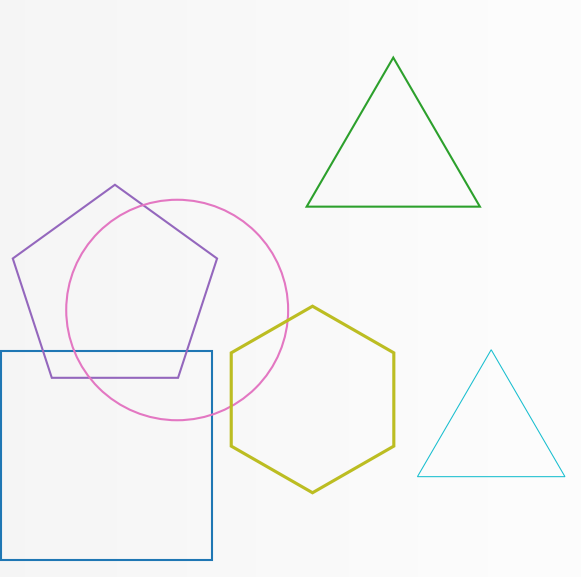[{"shape": "square", "thickness": 1, "radius": 0.91, "center": [0.183, 0.211]}, {"shape": "triangle", "thickness": 1, "radius": 0.86, "center": [0.677, 0.727]}, {"shape": "pentagon", "thickness": 1, "radius": 0.92, "center": [0.198, 0.494]}, {"shape": "circle", "thickness": 1, "radius": 0.95, "center": [0.305, 0.462]}, {"shape": "hexagon", "thickness": 1.5, "radius": 0.81, "center": [0.538, 0.307]}, {"shape": "triangle", "thickness": 0.5, "radius": 0.73, "center": [0.845, 0.247]}]